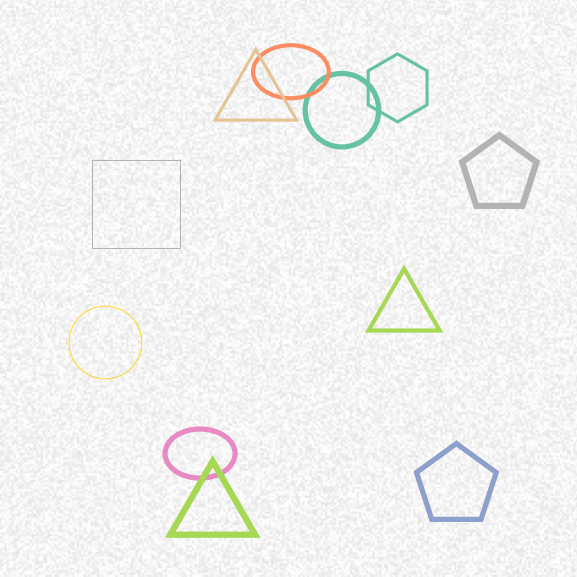[{"shape": "circle", "thickness": 2.5, "radius": 0.32, "center": [0.592, 0.808]}, {"shape": "hexagon", "thickness": 1.5, "radius": 0.29, "center": [0.688, 0.847]}, {"shape": "oval", "thickness": 2, "radius": 0.33, "center": [0.504, 0.875]}, {"shape": "pentagon", "thickness": 2.5, "radius": 0.36, "center": [0.79, 0.159]}, {"shape": "oval", "thickness": 2.5, "radius": 0.3, "center": [0.346, 0.214]}, {"shape": "triangle", "thickness": 3, "radius": 0.42, "center": [0.368, 0.116]}, {"shape": "triangle", "thickness": 2, "radius": 0.36, "center": [0.7, 0.462]}, {"shape": "circle", "thickness": 0.5, "radius": 0.32, "center": [0.183, 0.406]}, {"shape": "triangle", "thickness": 1.5, "radius": 0.41, "center": [0.443, 0.832]}, {"shape": "pentagon", "thickness": 3, "radius": 0.34, "center": [0.865, 0.697]}, {"shape": "square", "thickness": 0.5, "radius": 0.38, "center": [0.236, 0.647]}]